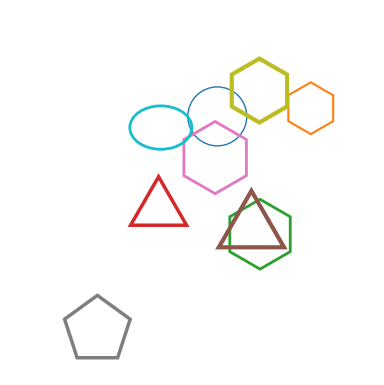[{"shape": "circle", "thickness": 1, "radius": 0.38, "center": [0.564, 0.698]}, {"shape": "hexagon", "thickness": 1.5, "radius": 0.34, "center": [0.807, 0.719]}, {"shape": "hexagon", "thickness": 2, "radius": 0.45, "center": [0.675, 0.392]}, {"shape": "triangle", "thickness": 2.5, "radius": 0.42, "center": [0.412, 0.457]}, {"shape": "triangle", "thickness": 3, "radius": 0.49, "center": [0.653, 0.407]}, {"shape": "hexagon", "thickness": 2, "radius": 0.47, "center": [0.559, 0.591]}, {"shape": "pentagon", "thickness": 2.5, "radius": 0.45, "center": [0.253, 0.143]}, {"shape": "hexagon", "thickness": 3, "radius": 0.41, "center": [0.674, 0.765]}, {"shape": "oval", "thickness": 2, "radius": 0.4, "center": [0.418, 0.669]}]